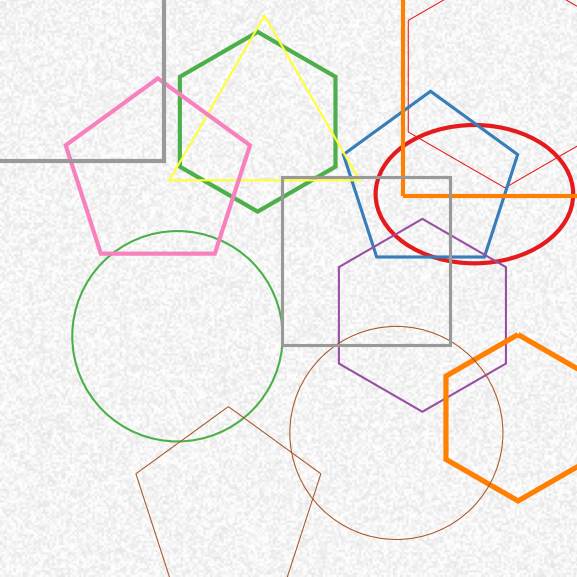[{"shape": "hexagon", "thickness": 0.5, "radius": 0.97, "center": [0.874, 0.867]}, {"shape": "oval", "thickness": 2, "radius": 0.86, "center": [0.821, 0.663]}, {"shape": "pentagon", "thickness": 1.5, "radius": 0.79, "center": [0.746, 0.682]}, {"shape": "circle", "thickness": 1, "radius": 0.91, "center": [0.307, 0.417]}, {"shape": "hexagon", "thickness": 2, "radius": 0.78, "center": [0.446, 0.788]}, {"shape": "hexagon", "thickness": 1, "radius": 0.84, "center": [0.731, 0.453]}, {"shape": "square", "thickness": 2, "radius": 0.97, "center": [0.891, 0.855]}, {"shape": "hexagon", "thickness": 2.5, "radius": 0.72, "center": [0.897, 0.276]}, {"shape": "triangle", "thickness": 1, "radius": 0.95, "center": [0.458, 0.782]}, {"shape": "pentagon", "thickness": 0.5, "radius": 0.84, "center": [0.395, 0.127]}, {"shape": "circle", "thickness": 0.5, "radius": 0.92, "center": [0.686, 0.249]}, {"shape": "pentagon", "thickness": 2, "radius": 0.84, "center": [0.273, 0.696]}, {"shape": "square", "thickness": 2, "radius": 0.87, "center": [0.11, 0.894]}, {"shape": "square", "thickness": 1.5, "radius": 0.73, "center": [0.634, 0.547]}]